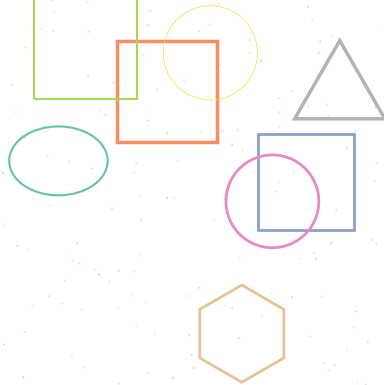[{"shape": "oval", "thickness": 1.5, "radius": 0.64, "center": [0.152, 0.582]}, {"shape": "square", "thickness": 2.5, "radius": 0.65, "center": [0.434, 0.762]}, {"shape": "square", "thickness": 2, "radius": 0.63, "center": [0.795, 0.528]}, {"shape": "circle", "thickness": 2, "radius": 0.6, "center": [0.707, 0.477]}, {"shape": "square", "thickness": 1.5, "radius": 0.67, "center": [0.222, 0.877]}, {"shape": "circle", "thickness": 0.5, "radius": 0.61, "center": [0.546, 0.863]}, {"shape": "hexagon", "thickness": 2, "radius": 0.63, "center": [0.628, 0.133]}, {"shape": "triangle", "thickness": 2.5, "radius": 0.68, "center": [0.882, 0.759]}]